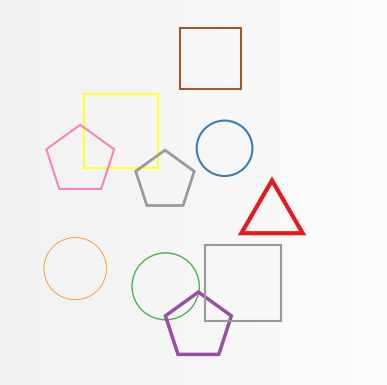[{"shape": "triangle", "thickness": 3, "radius": 0.46, "center": [0.702, 0.44]}, {"shape": "circle", "thickness": 1.5, "radius": 0.36, "center": [0.58, 0.615]}, {"shape": "circle", "thickness": 1, "radius": 0.43, "center": [0.427, 0.256]}, {"shape": "pentagon", "thickness": 2.5, "radius": 0.45, "center": [0.512, 0.152]}, {"shape": "circle", "thickness": 0.5, "radius": 0.4, "center": [0.194, 0.302]}, {"shape": "square", "thickness": 1.5, "radius": 0.48, "center": [0.312, 0.66]}, {"shape": "square", "thickness": 1.5, "radius": 0.39, "center": [0.543, 0.847]}, {"shape": "pentagon", "thickness": 1.5, "radius": 0.46, "center": [0.207, 0.584]}, {"shape": "square", "thickness": 1.5, "radius": 0.49, "center": [0.626, 0.265]}, {"shape": "pentagon", "thickness": 2, "radius": 0.4, "center": [0.426, 0.531]}]